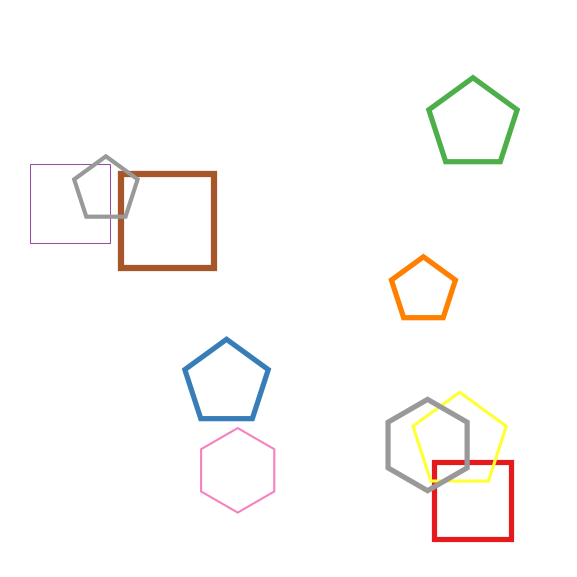[{"shape": "square", "thickness": 2.5, "radius": 0.33, "center": [0.819, 0.133]}, {"shape": "pentagon", "thickness": 2.5, "radius": 0.38, "center": [0.392, 0.336]}, {"shape": "pentagon", "thickness": 2.5, "radius": 0.4, "center": [0.819, 0.784]}, {"shape": "square", "thickness": 0.5, "radius": 0.34, "center": [0.122, 0.647]}, {"shape": "pentagon", "thickness": 2.5, "radius": 0.29, "center": [0.733, 0.496]}, {"shape": "pentagon", "thickness": 1.5, "radius": 0.42, "center": [0.796, 0.235]}, {"shape": "square", "thickness": 3, "radius": 0.4, "center": [0.29, 0.616]}, {"shape": "hexagon", "thickness": 1, "radius": 0.37, "center": [0.412, 0.185]}, {"shape": "hexagon", "thickness": 2.5, "radius": 0.4, "center": [0.74, 0.228]}, {"shape": "pentagon", "thickness": 2, "radius": 0.29, "center": [0.183, 0.671]}]